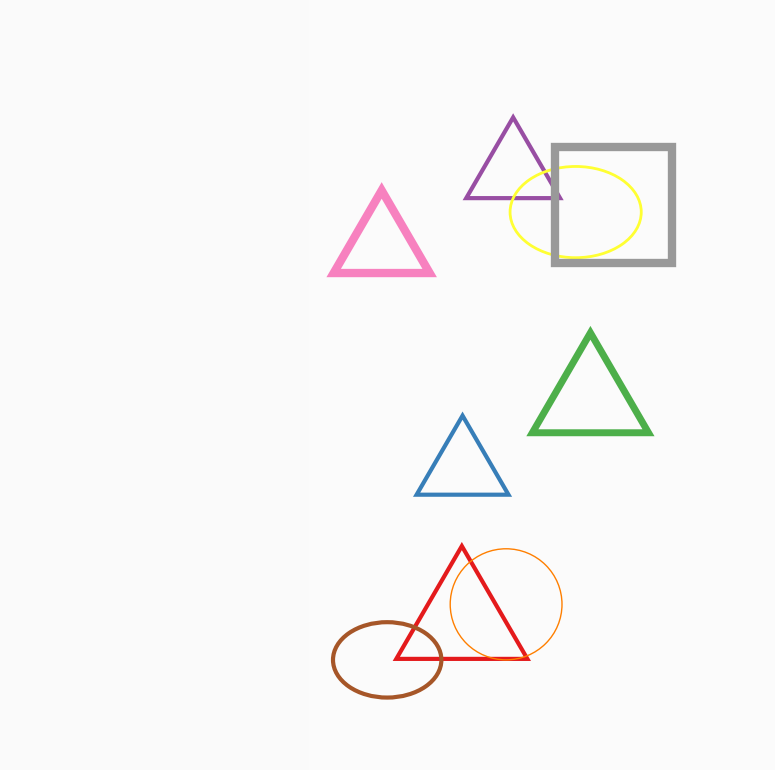[{"shape": "triangle", "thickness": 1.5, "radius": 0.49, "center": [0.596, 0.193]}, {"shape": "triangle", "thickness": 1.5, "radius": 0.34, "center": [0.597, 0.392]}, {"shape": "triangle", "thickness": 2.5, "radius": 0.43, "center": [0.762, 0.481]}, {"shape": "triangle", "thickness": 1.5, "radius": 0.35, "center": [0.662, 0.778]}, {"shape": "circle", "thickness": 0.5, "radius": 0.36, "center": [0.653, 0.215]}, {"shape": "oval", "thickness": 1, "radius": 0.42, "center": [0.743, 0.725]}, {"shape": "oval", "thickness": 1.5, "radius": 0.35, "center": [0.5, 0.143]}, {"shape": "triangle", "thickness": 3, "radius": 0.36, "center": [0.492, 0.681]}, {"shape": "square", "thickness": 3, "radius": 0.38, "center": [0.792, 0.734]}]